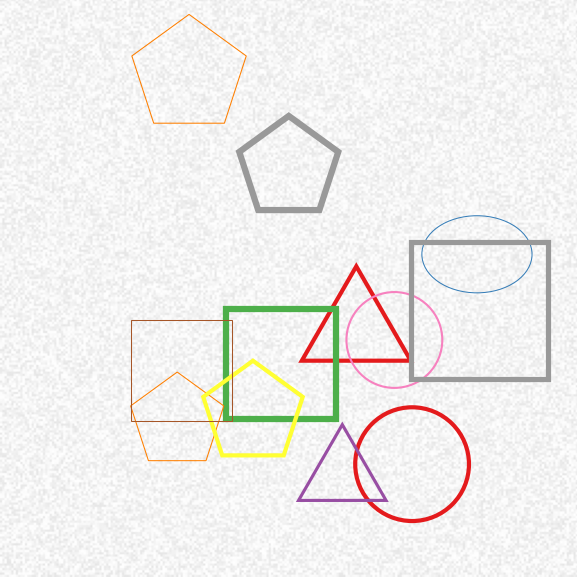[{"shape": "triangle", "thickness": 2, "radius": 0.54, "center": [0.617, 0.429]}, {"shape": "circle", "thickness": 2, "radius": 0.49, "center": [0.714, 0.195]}, {"shape": "oval", "thickness": 0.5, "radius": 0.48, "center": [0.826, 0.559]}, {"shape": "square", "thickness": 3, "radius": 0.48, "center": [0.487, 0.368]}, {"shape": "triangle", "thickness": 1.5, "radius": 0.44, "center": [0.593, 0.176]}, {"shape": "pentagon", "thickness": 0.5, "radius": 0.42, "center": [0.307, 0.27]}, {"shape": "pentagon", "thickness": 0.5, "radius": 0.52, "center": [0.327, 0.87]}, {"shape": "pentagon", "thickness": 2, "radius": 0.45, "center": [0.438, 0.284]}, {"shape": "square", "thickness": 0.5, "radius": 0.44, "center": [0.315, 0.358]}, {"shape": "circle", "thickness": 1, "radius": 0.41, "center": [0.683, 0.41]}, {"shape": "pentagon", "thickness": 3, "radius": 0.45, "center": [0.5, 0.708]}, {"shape": "square", "thickness": 2.5, "radius": 0.59, "center": [0.83, 0.461]}]